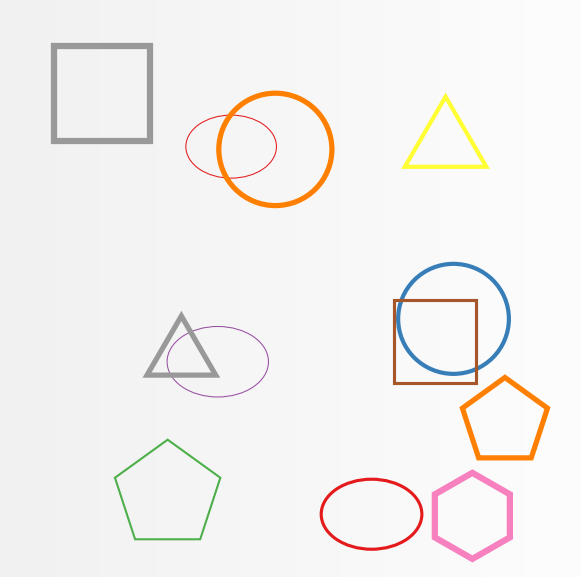[{"shape": "oval", "thickness": 1.5, "radius": 0.43, "center": [0.639, 0.109]}, {"shape": "oval", "thickness": 0.5, "radius": 0.39, "center": [0.398, 0.745]}, {"shape": "circle", "thickness": 2, "radius": 0.48, "center": [0.78, 0.447]}, {"shape": "pentagon", "thickness": 1, "radius": 0.48, "center": [0.288, 0.142]}, {"shape": "oval", "thickness": 0.5, "radius": 0.44, "center": [0.375, 0.373]}, {"shape": "pentagon", "thickness": 2.5, "radius": 0.38, "center": [0.869, 0.269]}, {"shape": "circle", "thickness": 2.5, "radius": 0.49, "center": [0.474, 0.74]}, {"shape": "triangle", "thickness": 2, "radius": 0.4, "center": [0.767, 0.751]}, {"shape": "square", "thickness": 1.5, "radius": 0.36, "center": [0.748, 0.408]}, {"shape": "hexagon", "thickness": 3, "radius": 0.37, "center": [0.813, 0.106]}, {"shape": "square", "thickness": 3, "radius": 0.41, "center": [0.175, 0.838]}, {"shape": "triangle", "thickness": 2.5, "radius": 0.34, "center": [0.312, 0.384]}]